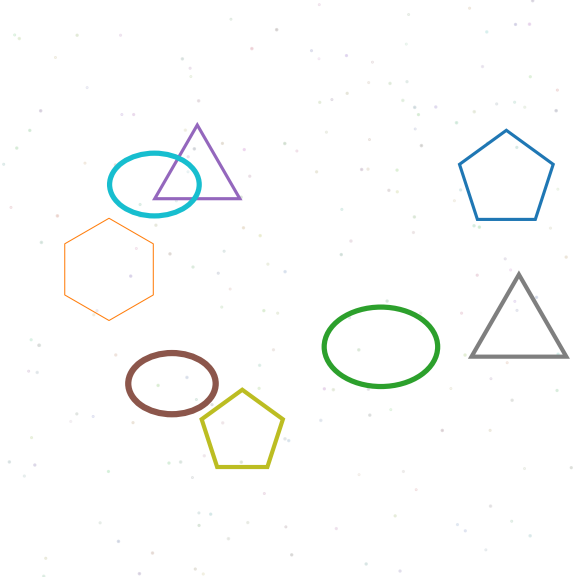[{"shape": "pentagon", "thickness": 1.5, "radius": 0.43, "center": [0.877, 0.688]}, {"shape": "hexagon", "thickness": 0.5, "radius": 0.44, "center": [0.189, 0.533]}, {"shape": "oval", "thickness": 2.5, "radius": 0.49, "center": [0.66, 0.399]}, {"shape": "triangle", "thickness": 1.5, "radius": 0.43, "center": [0.342, 0.698]}, {"shape": "oval", "thickness": 3, "radius": 0.38, "center": [0.298, 0.335]}, {"shape": "triangle", "thickness": 2, "radius": 0.47, "center": [0.899, 0.429]}, {"shape": "pentagon", "thickness": 2, "radius": 0.37, "center": [0.419, 0.25]}, {"shape": "oval", "thickness": 2.5, "radius": 0.39, "center": [0.267, 0.68]}]